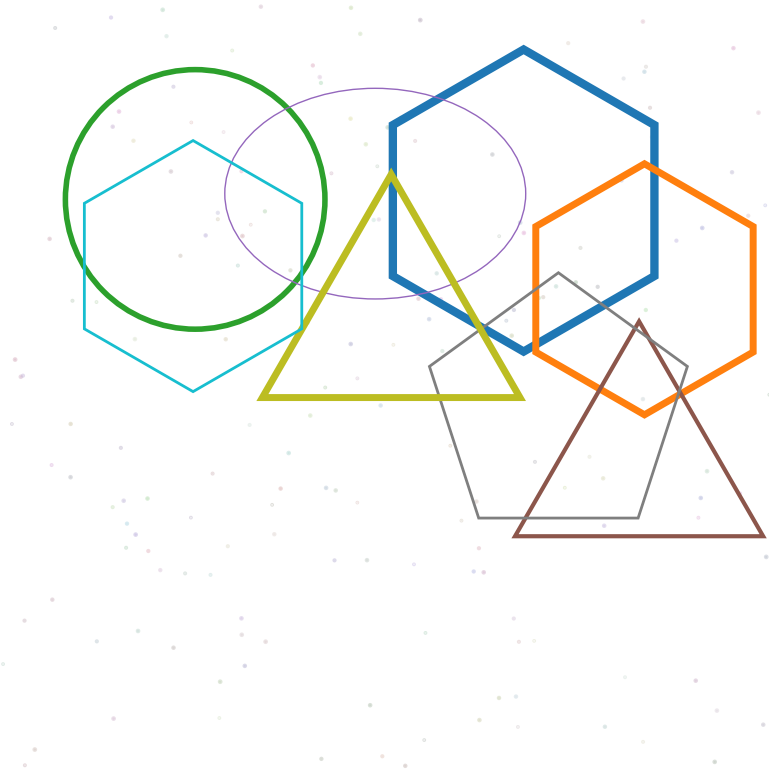[{"shape": "hexagon", "thickness": 3, "radius": 0.98, "center": [0.68, 0.74]}, {"shape": "hexagon", "thickness": 2.5, "radius": 0.81, "center": [0.837, 0.624]}, {"shape": "circle", "thickness": 2, "radius": 0.84, "center": [0.253, 0.741]}, {"shape": "oval", "thickness": 0.5, "radius": 0.98, "center": [0.487, 0.749]}, {"shape": "triangle", "thickness": 1.5, "radius": 0.93, "center": [0.83, 0.397]}, {"shape": "pentagon", "thickness": 1, "radius": 0.88, "center": [0.725, 0.47]}, {"shape": "triangle", "thickness": 2.5, "radius": 0.97, "center": [0.508, 0.58]}, {"shape": "hexagon", "thickness": 1, "radius": 0.82, "center": [0.251, 0.654]}]